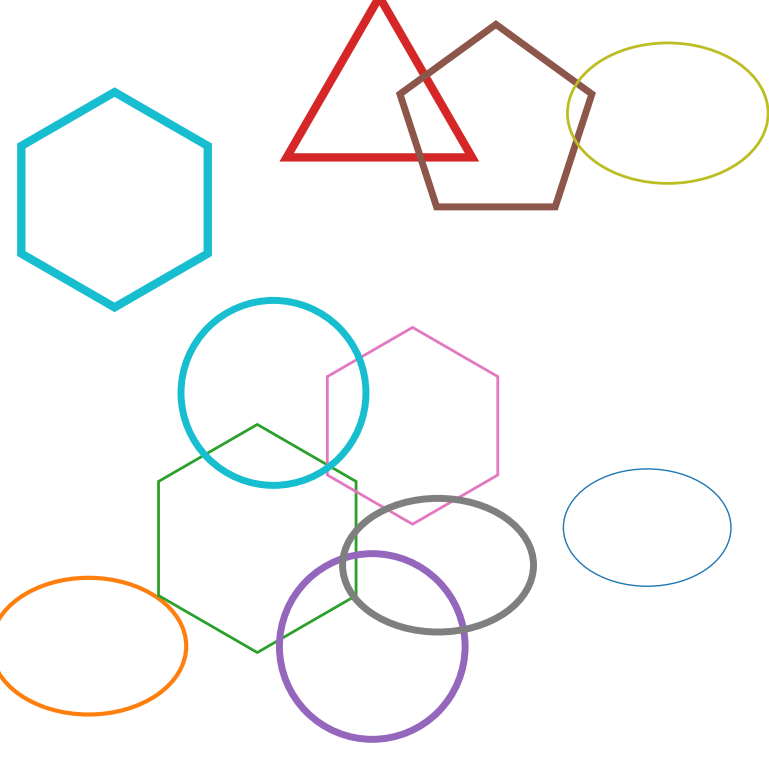[{"shape": "oval", "thickness": 0.5, "radius": 0.54, "center": [0.841, 0.315]}, {"shape": "oval", "thickness": 1.5, "radius": 0.63, "center": [0.115, 0.161]}, {"shape": "hexagon", "thickness": 1, "radius": 0.74, "center": [0.334, 0.301]}, {"shape": "triangle", "thickness": 3, "radius": 0.69, "center": [0.493, 0.865]}, {"shape": "circle", "thickness": 2.5, "radius": 0.6, "center": [0.483, 0.16]}, {"shape": "pentagon", "thickness": 2.5, "radius": 0.66, "center": [0.644, 0.837]}, {"shape": "hexagon", "thickness": 1, "radius": 0.64, "center": [0.536, 0.447]}, {"shape": "oval", "thickness": 2.5, "radius": 0.62, "center": [0.569, 0.266]}, {"shape": "oval", "thickness": 1, "radius": 0.65, "center": [0.867, 0.853]}, {"shape": "hexagon", "thickness": 3, "radius": 0.7, "center": [0.149, 0.741]}, {"shape": "circle", "thickness": 2.5, "radius": 0.6, "center": [0.355, 0.49]}]